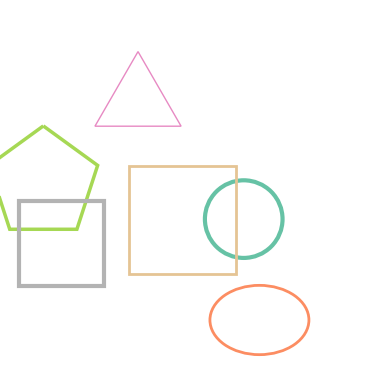[{"shape": "circle", "thickness": 3, "radius": 0.5, "center": [0.633, 0.431]}, {"shape": "oval", "thickness": 2, "radius": 0.64, "center": [0.674, 0.169]}, {"shape": "triangle", "thickness": 1, "radius": 0.65, "center": [0.358, 0.737]}, {"shape": "pentagon", "thickness": 2.5, "radius": 0.74, "center": [0.112, 0.525]}, {"shape": "square", "thickness": 2, "radius": 0.7, "center": [0.474, 0.429]}, {"shape": "square", "thickness": 3, "radius": 0.55, "center": [0.159, 0.368]}]